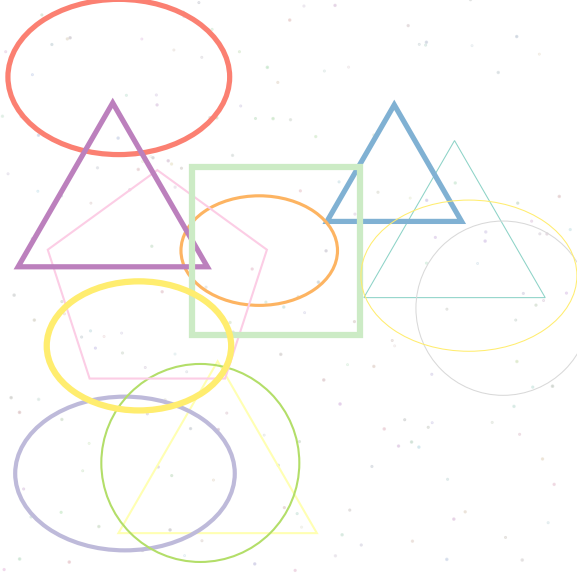[{"shape": "triangle", "thickness": 0.5, "radius": 0.91, "center": [0.787, 0.574]}, {"shape": "triangle", "thickness": 1, "radius": 0.99, "center": [0.377, 0.175]}, {"shape": "oval", "thickness": 2, "radius": 0.95, "center": [0.216, 0.179]}, {"shape": "oval", "thickness": 2.5, "radius": 0.96, "center": [0.206, 0.866]}, {"shape": "triangle", "thickness": 2.5, "radius": 0.67, "center": [0.683, 0.683]}, {"shape": "oval", "thickness": 1.5, "radius": 0.68, "center": [0.449, 0.565]}, {"shape": "circle", "thickness": 1, "radius": 0.86, "center": [0.347, 0.197]}, {"shape": "pentagon", "thickness": 1, "radius": 1.0, "center": [0.272, 0.505]}, {"shape": "circle", "thickness": 0.5, "radius": 0.75, "center": [0.871, 0.465]}, {"shape": "triangle", "thickness": 2.5, "radius": 0.95, "center": [0.195, 0.632]}, {"shape": "square", "thickness": 3, "radius": 0.73, "center": [0.478, 0.564]}, {"shape": "oval", "thickness": 3, "radius": 0.8, "center": [0.241, 0.4]}, {"shape": "oval", "thickness": 0.5, "radius": 0.94, "center": [0.812, 0.522]}]